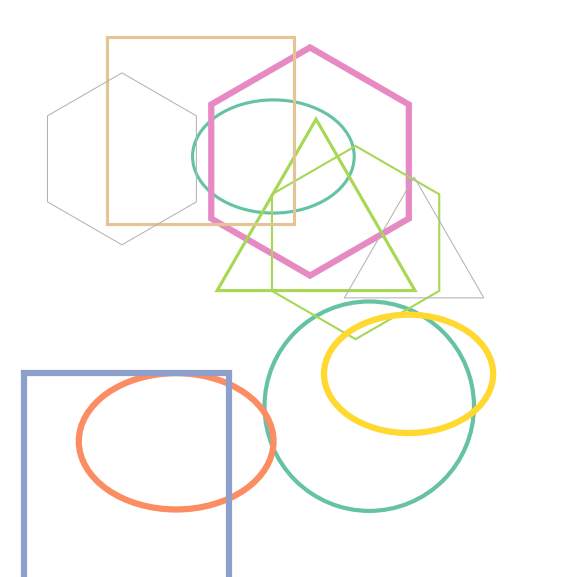[{"shape": "circle", "thickness": 2, "radius": 0.91, "center": [0.639, 0.296]}, {"shape": "oval", "thickness": 1.5, "radius": 0.7, "center": [0.473, 0.728]}, {"shape": "oval", "thickness": 3, "radius": 0.84, "center": [0.305, 0.235]}, {"shape": "square", "thickness": 3, "radius": 0.89, "center": [0.219, 0.174]}, {"shape": "hexagon", "thickness": 3, "radius": 0.99, "center": [0.537, 0.719]}, {"shape": "triangle", "thickness": 1.5, "radius": 0.99, "center": [0.547, 0.595]}, {"shape": "hexagon", "thickness": 1, "radius": 0.84, "center": [0.616, 0.579]}, {"shape": "oval", "thickness": 3, "radius": 0.73, "center": [0.707, 0.352]}, {"shape": "square", "thickness": 1.5, "radius": 0.81, "center": [0.347, 0.774]}, {"shape": "hexagon", "thickness": 0.5, "radius": 0.74, "center": [0.211, 0.724]}, {"shape": "triangle", "thickness": 0.5, "radius": 0.7, "center": [0.717, 0.553]}]